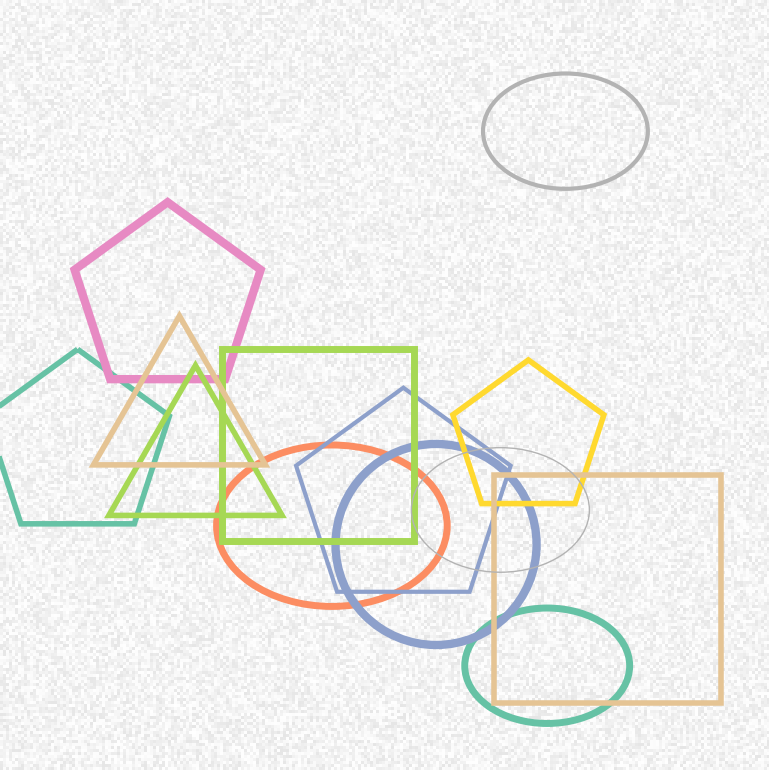[{"shape": "oval", "thickness": 2.5, "radius": 0.54, "center": [0.711, 0.135]}, {"shape": "pentagon", "thickness": 2, "radius": 0.63, "center": [0.101, 0.421]}, {"shape": "oval", "thickness": 2.5, "radius": 0.75, "center": [0.431, 0.317]}, {"shape": "circle", "thickness": 3, "radius": 0.65, "center": [0.566, 0.293]}, {"shape": "pentagon", "thickness": 1.5, "radius": 0.73, "center": [0.524, 0.35]}, {"shape": "pentagon", "thickness": 3, "radius": 0.64, "center": [0.218, 0.61]}, {"shape": "triangle", "thickness": 2, "radius": 0.65, "center": [0.254, 0.396]}, {"shape": "square", "thickness": 2.5, "radius": 0.62, "center": [0.413, 0.422]}, {"shape": "pentagon", "thickness": 2, "radius": 0.52, "center": [0.686, 0.429]}, {"shape": "triangle", "thickness": 2, "radius": 0.64, "center": [0.233, 0.461]}, {"shape": "square", "thickness": 2, "radius": 0.74, "center": [0.789, 0.235]}, {"shape": "oval", "thickness": 0.5, "radius": 0.58, "center": [0.65, 0.338]}, {"shape": "oval", "thickness": 1.5, "radius": 0.54, "center": [0.734, 0.83]}]